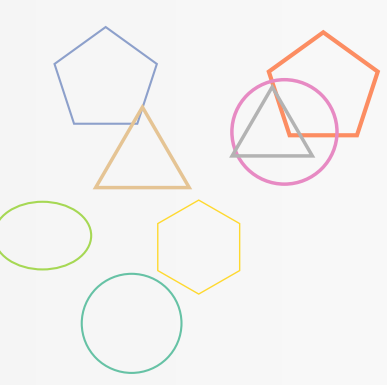[{"shape": "circle", "thickness": 1.5, "radius": 0.64, "center": [0.34, 0.16]}, {"shape": "pentagon", "thickness": 3, "radius": 0.74, "center": [0.834, 0.768]}, {"shape": "pentagon", "thickness": 1.5, "radius": 0.69, "center": [0.273, 0.791]}, {"shape": "circle", "thickness": 2.5, "radius": 0.68, "center": [0.734, 0.657]}, {"shape": "oval", "thickness": 1.5, "radius": 0.63, "center": [0.11, 0.388]}, {"shape": "hexagon", "thickness": 1, "radius": 0.61, "center": [0.513, 0.358]}, {"shape": "triangle", "thickness": 2.5, "radius": 0.7, "center": [0.368, 0.582]}, {"shape": "triangle", "thickness": 2.5, "radius": 0.6, "center": [0.702, 0.655]}]